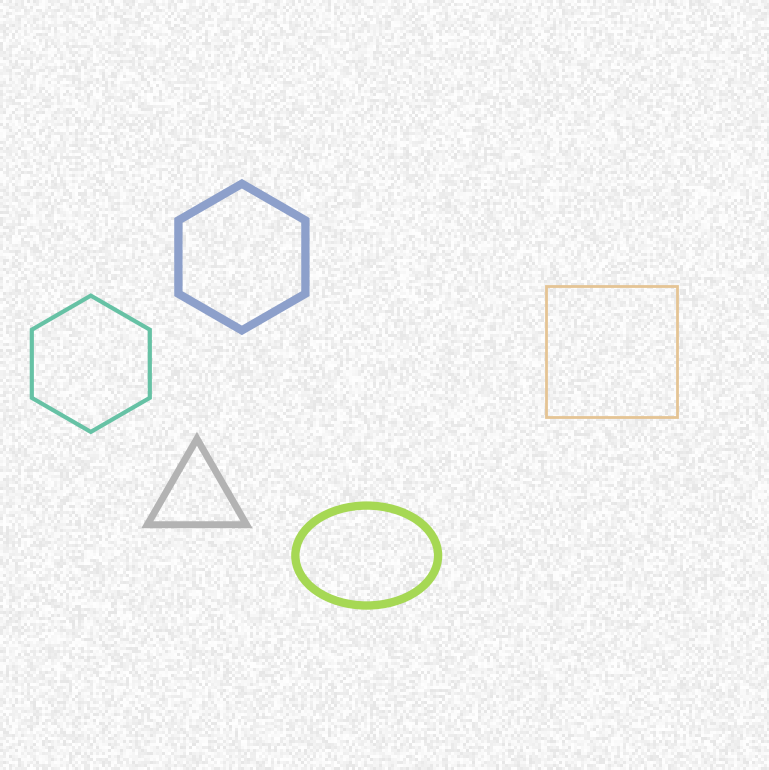[{"shape": "hexagon", "thickness": 1.5, "radius": 0.44, "center": [0.118, 0.528]}, {"shape": "hexagon", "thickness": 3, "radius": 0.48, "center": [0.314, 0.666]}, {"shape": "oval", "thickness": 3, "radius": 0.46, "center": [0.476, 0.279]}, {"shape": "square", "thickness": 1, "radius": 0.43, "center": [0.795, 0.543]}, {"shape": "triangle", "thickness": 2.5, "radius": 0.37, "center": [0.256, 0.356]}]